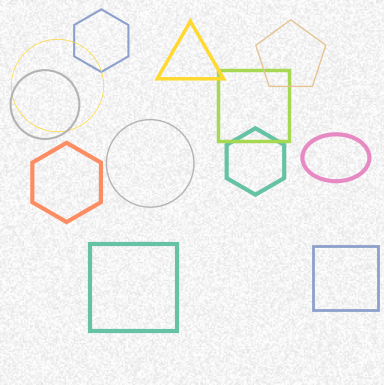[{"shape": "hexagon", "thickness": 3, "radius": 0.43, "center": [0.663, 0.581]}, {"shape": "square", "thickness": 3, "radius": 0.57, "center": [0.347, 0.253]}, {"shape": "hexagon", "thickness": 3, "radius": 0.51, "center": [0.173, 0.526]}, {"shape": "square", "thickness": 2, "radius": 0.42, "center": [0.897, 0.279]}, {"shape": "hexagon", "thickness": 1.5, "radius": 0.41, "center": [0.263, 0.894]}, {"shape": "oval", "thickness": 3, "radius": 0.44, "center": [0.872, 0.59]}, {"shape": "square", "thickness": 2.5, "radius": 0.46, "center": [0.658, 0.725]}, {"shape": "circle", "thickness": 0.5, "radius": 0.6, "center": [0.149, 0.778]}, {"shape": "triangle", "thickness": 2.5, "radius": 0.5, "center": [0.495, 0.845]}, {"shape": "pentagon", "thickness": 1, "radius": 0.48, "center": [0.755, 0.853]}, {"shape": "circle", "thickness": 1.5, "radius": 0.45, "center": [0.117, 0.728]}, {"shape": "circle", "thickness": 1, "radius": 0.57, "center": [0.39, 0.576]}]